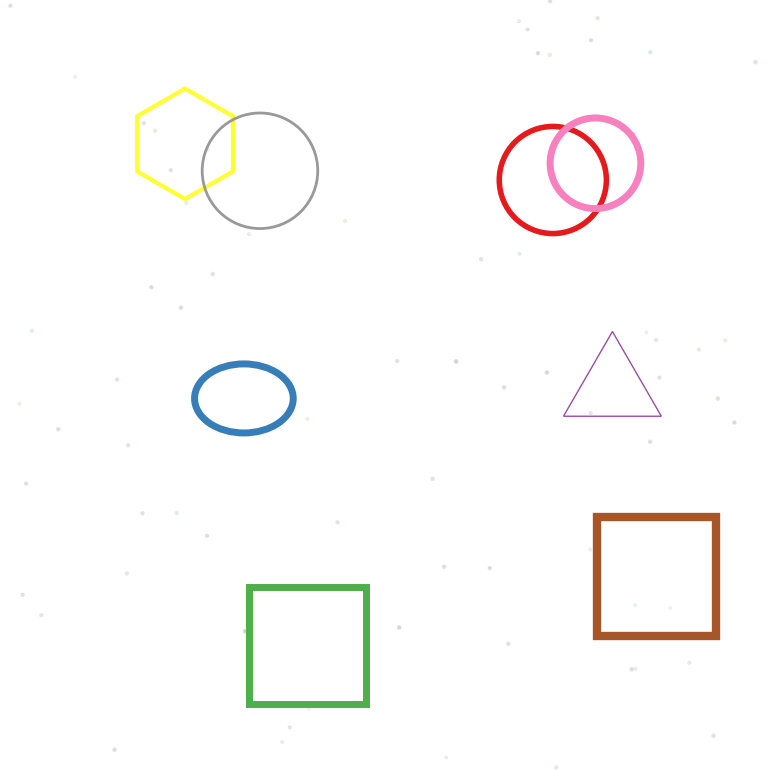[{"shape": "circle", "thickness": 2, "radius": 0.35, "center": [0.718, 0.766]}, {"shape": "oval", "thickness": 2.5, "radius": 0.32, "center": [0.317, 0.483]}, {"shape": "square", "thickness": 2.5, "radius": 0.38, "center": [0.399, 0.162]}, {"shape": "triangle", "thickness": 0.5, "radius": 0.37, "center": [0.795, 0.496]}, {"shape": "hexagon", "thickness": 1.5, "radius": 0.36, "center": [0.24, 0.813]}, {"shape": "square", "thickness": 3, "radius": 0.39, "center": [0.852, 0.251]}, {"shape": "circle", "thickness": 2.5, "radius": 0.29, "center": [0.773, 0.788]}, {"shape": "circle", "thickness": 1, "radius": 0.38, "center": [0.338, 0.778]}]